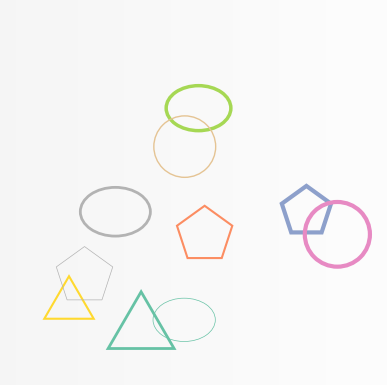[{"shape": "oval", "thickness": 0.5, "radius": 0.4, "center": [0.475, 0.169]}, {"shape": "triangle", "thickness": 2, "radius": 0.49, "center": [0.364, 0.144]}, {"shape": "pentagon", "thickness": 1.5, "radius": 0.38, "center": [0.528, 0.39]}, {"shape": "pentagon", "thickness": 3, "radius": 0.33, "center": [0.791, 0.45]}, {"shape": "circle", "thickness": 3, "radius": 0.42, "center": [0.871, 0.391]}, {"shape": "oval", "thickness": 2.5, "radius": 0.42, "center": [0.512, 0.719]}, {"shape": "triangle", "thickness": 1.5, "radius": 0.37, "center": [0.178, 0.209]}, {"shape": "circle", "thickness": 1, "radius": 0.4, "center": [0.477, 0.619]}, {"shape": "pentagon", "thickness": 0.5, "radius": 0.38, "center": [0.218, 0.283]}, {"shape": "oval", "thickness": 2, "radius": 0.45, "center": [0.298, 0.45]}]